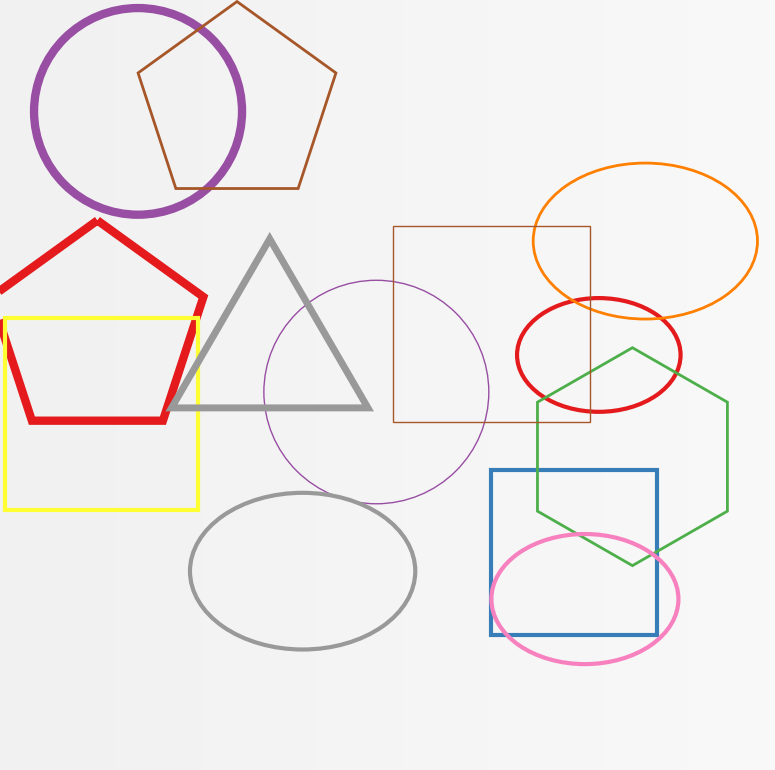[{"shape": "oval", "thickness": 1.5, "radius": 0.53, "center": [0.773, 0.539]}, {"shape": "pentagon", "thickness": 3, "radius": 0.72, "center": [0.126, 0.57]}, {"shape": "square", "thickness": 1.5, "radius": 0.54, "center": [0.741, 0.283]}, {"shape": "hexagon", "thickness": 1, "radius": 0.71, "center": [0.816, 0.407]}, {"shape": "circle", "thickness": 0.5, "radius": 0.73, "center": [0.486, 0.491]}, {"shape": "circle", "thickness": 3, "radius": 0.67, "center": [0.178, 0.855]}, {"shape": "oval", "thickness": 1, "radius": 0.72, "center": [0.833, 0.687]}, {"shape": "square", "thickness": 1.5, "radius": 0.62, "center": [0.131, 0.463]}, {"shape": "square", "thickness": 0.5, "radius": 0.63, "center": [0.634, 0.579]}, {"shape": "pentagon", "thickness": 1, "radius": 0.67, "center": [0.306, 0.864]}, {"shape": "oval", "thickness": 1.5, "radius": 0.6, "center": [0.755, 0.222]}, {"shape": "oval", "thickness": 1.5, "radius": 0.73, "center": [0.39, 0.258]}, {"shape": "triangle", "thickness": 2.5, "radius": 0.73, "center": [0.348, 0.543]}]